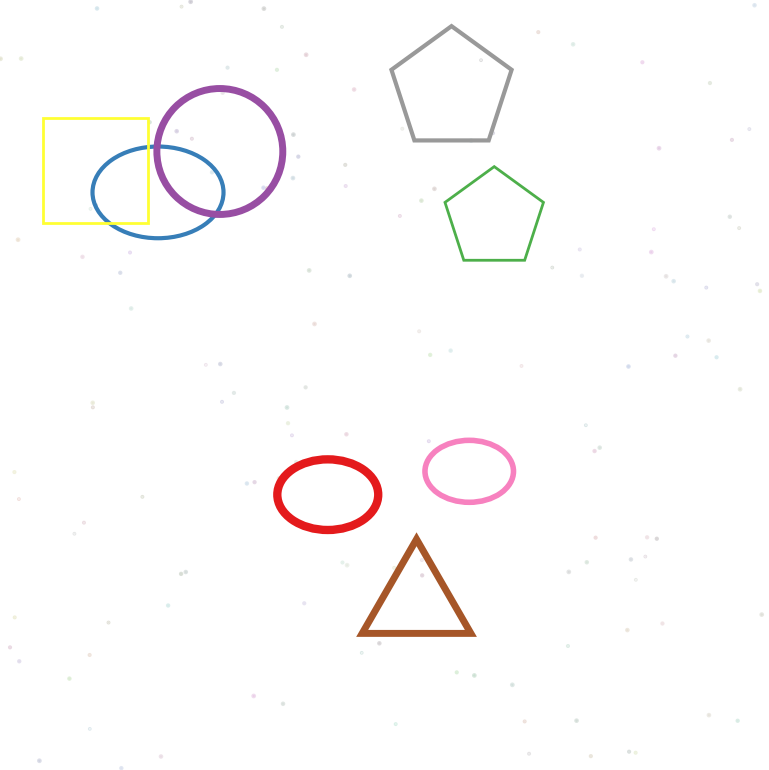[{"shape": "oval", "thickness": 3, "radius": 0.33, "center": [0.426, 0.358]}, {"shape": "oval", "thickness": 1.5, "radius": 0.43, "center": [0.205, 0.75]}, {"shape": "pentagon", "thickness": 1, "radius": 0.34, "center": [0.642, 0.716]}, {"shape": "circle", "thickness": 2.5, "radius": 0.41, "center": [0.285, 0.803]}, {"shape": "square", "thickness": 1, "radius": 0.34, "center": [0.124, 0.779]}, {"shape": "triangle", "thickness": 2.5, "radius": 0.41, "center": [0.541, 0.218]}, {"shape": "oval", "thickness": 2, "radius": 0.29, "center": [0.609, 0.388]}, {"shape": "pentagon", "thickness": 1.5, "radius": 0.41, "center": [0.586, 0.884]}]